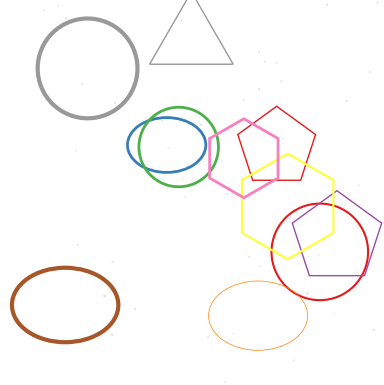[{"shape": "circle", "thickness": 1.5, "radius": 0.63, "center": [0.831, 0.346]}, {"shape": "pentagon", "thickness": 1, "radius": 0.53, "center": [0.719, 0.618]}, {"shape": "oval", "thickness": 2, "radius": 0.51, "center": [0.433, 0.623]}, {"shape": "circle", "thickness": 2, "radius": 0.52, "center": [0.464, 0.618]}, {"shape": "pentagon", "thickness": 1, "radius": 0.61, "center": [0.875, 0.383]}, {"shape": "oval", "thickness": 0.5, "radius": 0.64, "center": [0.67, 0.18]}, {"shape": "hexagon", "thickness": 1.5, "radius": 0.69, "center": [0.747, 0.464]}, {"shape": "oval", "thickness": 3, "radius": 0.69, "center": [0.169, 0.208]}, {"shape": "hexagon", "thickness": 2, "radius": 0.51, "center": [0.633, 0.589]}, {"shape": "triangle", "thickness": 1, "radius": 0.63, "center": [0.497, 0.896]}, {"shape": "circle", "thickness": 3, "radius": 0.65, "center": [0.227, 0.822]}]